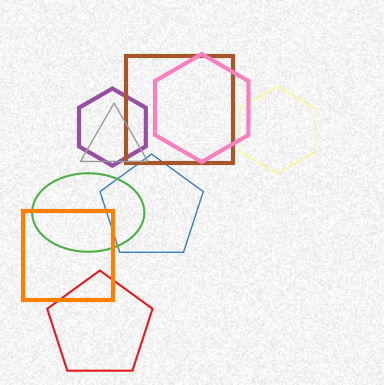[{"shape": "pentagon", "thickness": 1.5, "radius": 0.72, "center": [0.259, 0.154]}, {"shape": "pentagon", "thickness": 1, "radius": 0.71, "center": [0.394, 0.459]}, {"shape": "oval", "thickness": 1.5, "radius": 0.73, "center": [0.229, 0.448]}, {"shape": "hexagon", "thickness": 3, "radius": 0.5, "center": [0.292, 0.67]}, {"shape": "square", "thickness": 3, "radius": 0.58, "center": [0.177, 0.336]}, {"shape": "hexagon", "thickness": 0.5, "radius": 0.56, "center": [0.721, 0.663]}, {"shape": "square", "thickness": 3, "radius": 0.7, "center": [0.466, 0.717]}, {"shape": "hexagon", "thickness": 3, "radius": 0.7, "center": [0.524, 0.719]}, {"shape": "triangle", "thickness": 1, "radius": 0.51, "center": [0.296, 0.631]}]